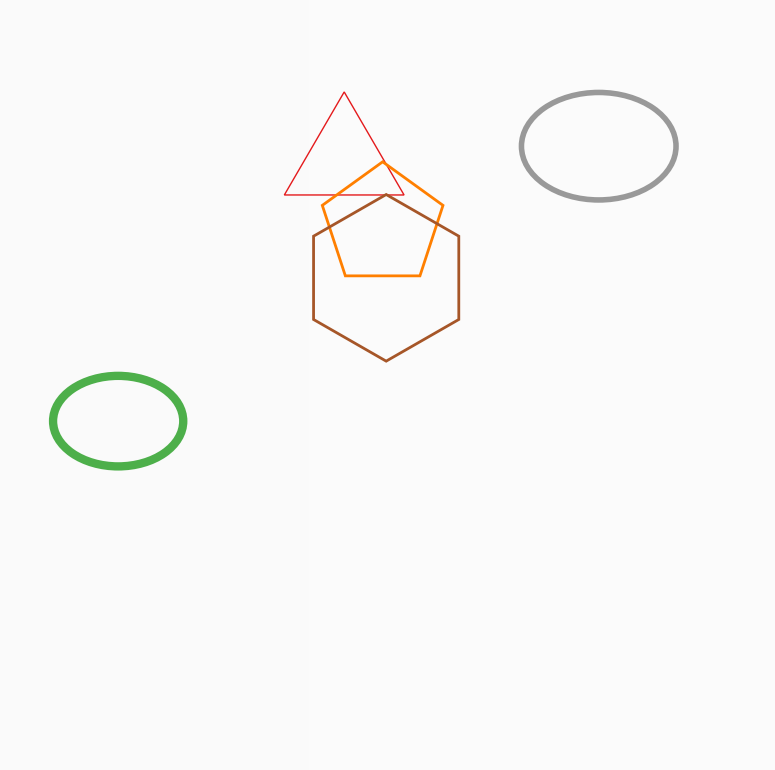[{"shape": "triangle", "thickness": 0.5, "radius": 0.45, "center": [0.444, 0.791]}, {"shape": "oval", "thickness": 3, "radius": 0.42, "center": [0.152, 0.453]}, {"shape": "pentagon", "thickness": 1, "radius": 0.41, "center": [0.494, 0.708]}, {"shape": "hexagon", "thickness": 1, "radius": 0.54, "center": [0.498, 0.639]}, {"shape": "oval", "thickness": 2, "radius": 0.5, "center": [0.773, 0.81]}]